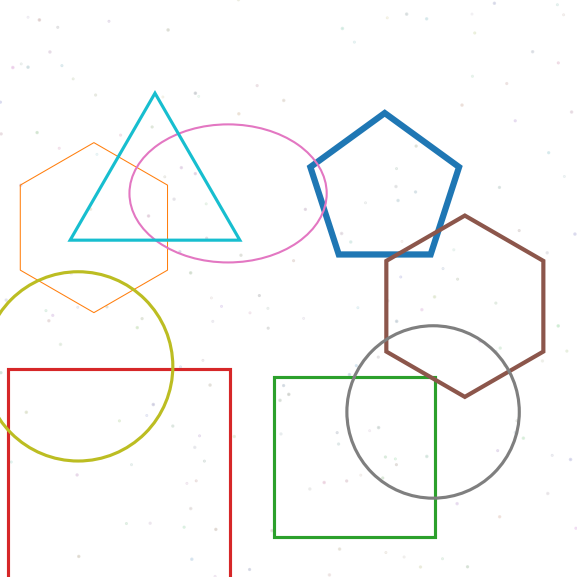[{"shape": "pentagon", "thickness": 3, "radius": 0.68, "center": [0.666, 0.668]}, {"shape": "hexagon", "thickness": 0.5, "radius": 0.74, "center": [0.163, 0.605]}, {"shape": "square", "thickness": 1.5, "radius": 0.7, "center": [0.613, 0.208]}, {"shape": "square", "thickness": 1.5, "radius": 0.96, "center": [0.205, 0.167]}, {"shape": "hexagon", "thickness": 2, "radius": 0.78, "center": [0.805, 0.469]}, {"shape": "oval", "thickness": 1, "radius": 0.85, "center": [0.395, 0.664]}, {"shape": "circle", "thickness": 1.5, "radius": 0.75, "center": [0.75, 0.286]}, {"shape": "circle", "thickness": 1.5, "radius": 0.82, "center": [0.135, 0.365]}, {"shape": "triangle", "thickness": 1.5, "radius": 0.85, "center": [0.268, 0.668]}]